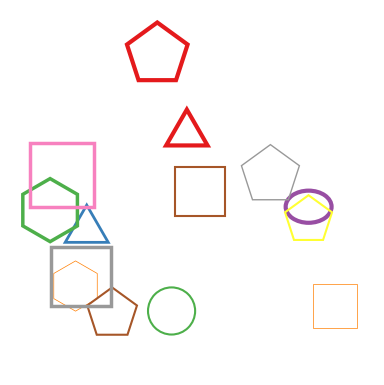[{"shape": "pentagon", "thickness": 3, "radius": 0.41, "center": [0.409, 0.859]}, {"shape": "triangle", "thickness": 3, "radius": 0.31, "center": [0.485, 0.653]}, {"shape": "triangle", "thickness": 2, "radius": 0.32, "center": [0.225, 0.403]}, {"shape": "circle", "thickness": 1.5, "radius": 0.31, "center": [0.446, 0.192]}, {"shape": "hexagon", "thickness": 2.5, "radius": 0.41, "center": [0.13, 0.454]}, {"shape": "oval", "thickness": 3, "radius": 0.3, "center": [0.802, 0.463]}, {"shape": "hexagon", "thickness": 0.5, "radius": 0.33, "center": [0.196, 0.257]}, {"shape": "square", "thickness": 0.5, "radius": 0.29, "center": [0.869, 0.205]}, {"shape": "pentagon", "thickness": 1.5, "radius": 0.32, "center": [0.801, 0.429]}, {"shape": "pentagon", "thickness": 1.5, "radius": 0.34, "center": [0.291, 0.186]}, {"shape": "square", "thickness": 1.5, "radius": 0.32, "center": [0.519, 0.503]}, {"shape": "square", "thickness": 2.5, "radius": 0.42, "center": [0.161, 0.545]}, {"shape": "square", "thickness": 2.5, "radius": 0.38, "center": [0.21, 0.283]}, {"shape": "pentagon", "thickness": 1, "radius": 0.4, "center": [0.702, 0.545]}]